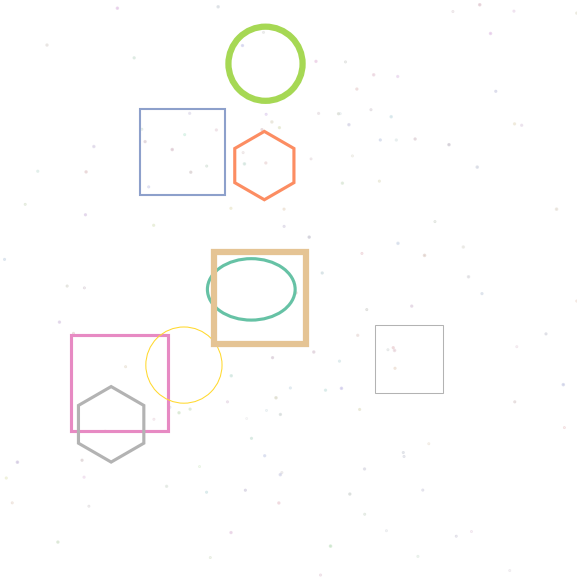[{"shape": "oval", "thickness": 1.5, "radius": 0.38, "center": [0.435, 0.498]}, {"shape": "hexagon", "thickness": 1.5, "radius": 0.3, "center": [0.458, 0.712]}, {"shape": "square", "thickness": 1, "radius": 0.37, "center": [0.316, 0.736]}, {"shape": "square", "thickness": 1.5, "radius": 0.42, "center": [0.207, 0.336]}, {"shape": "circle", "thickness": 3, "radius": 0.32, "center": [0.46, 0.889]}, {"shape": "circle", "thickness": 0.5, "radius": 0.33, "center": [0.318, 0.367]}, {"shape": "square", "thickness": 3, "radius": 0.4, "center": [0.45, 0.483]}, {"shape": "square", "thickness": 0.5, "radius": 0.29, "center": [0.708, 0.377]}, {"shape": "hexagon", "thickness": 1.5, "radius": 0.33, "center": [0.192, 0.264]}]